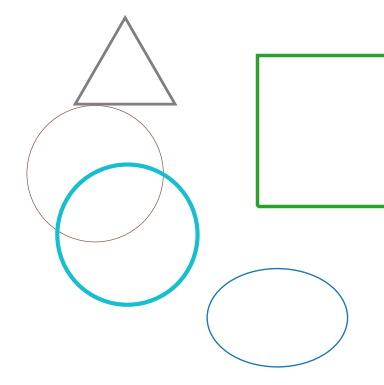[{"shape": "oval", "thickness": 1, "radius": 0.91, "center": [0.72, 0.175]}, {"shape": "square", "thickness": 2.5, "radius": 0.98, "center": [0.863, 0.662]}, {"shape": "circle", "thickness": 0.5, "radius": 0.89, "center": [0.247, 0.549]}, {"shape": "triangle", "thickness": 2, "radius": 0.75, "center": [0.325, 0.804]}, {"shape": "circle", "thickness": 3, "radius": 0.91, "center": [0.331, 0.391]}]